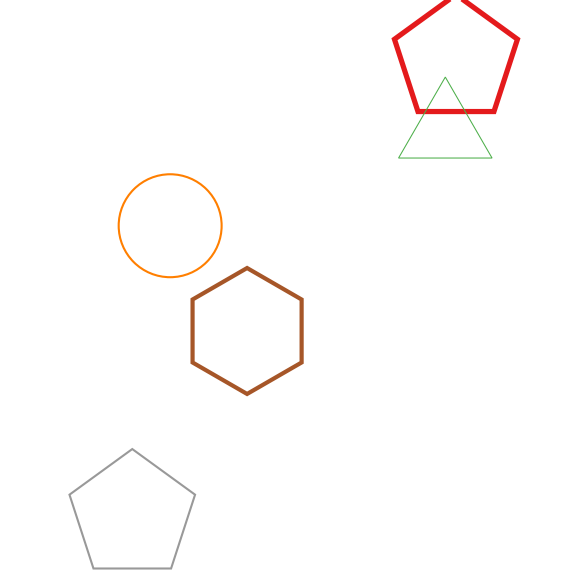[{"shape": "pentagon", "thickness": 2.5, "radius": 0.56, "center": [0.79, 0.897]}, {"shape": "triangle", "thickness": 0.5, "radius": 0.47, "center": [0.771, 0.772]}, {"shape": "circle", "thickness": 1, "radius": 0.45, "center": [0.295, 0.608]}, {"shape": "hexagon", "thickness": 2, "radius": 0.55, "center": [0.428, 0.426]}, {"shape": "pentagon", "thickness": 1, "radius": 0.57, "center": [0.229, 0.107]}]